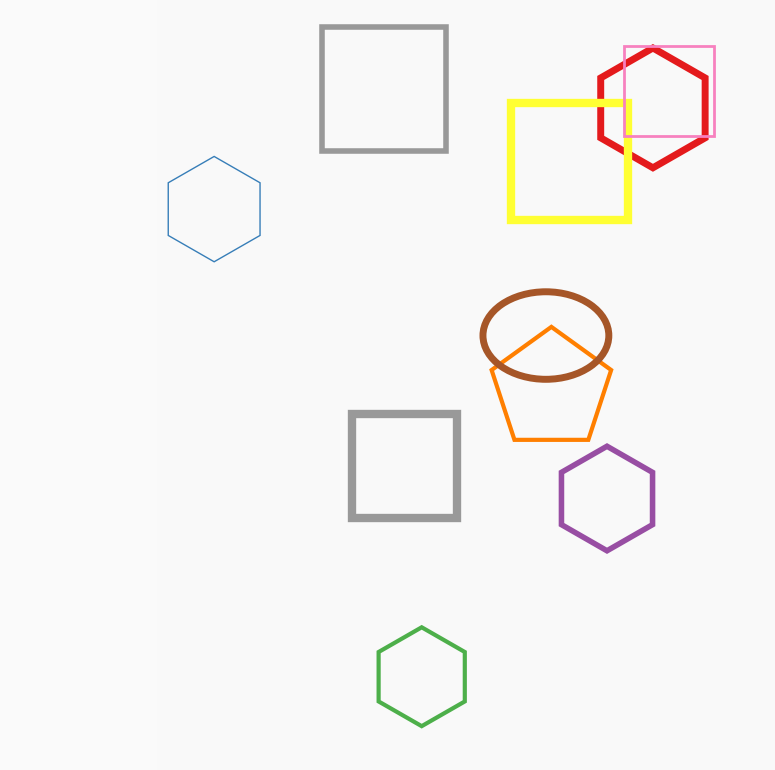[{"shape": "hexagon", "thickness": 2.5, "radius": 0.39, "center": [0.842, 0.86]}, {"shape": "hexagon", "thickness": 0.5, "radius": 0.34, "center": [0.276, 0.728]}, {"shape": "hexagon", "thickness": 1.5, "radius": 0.32, "center": [0.544, 0.121]}, {"shape": "hexagon", "thickness": 2, "radius": 0.34, "center": [0.783, 0.353]}, {"shape": "pentagon", "thickness": 1.5, "radius": 0.41, "center": [0.711, 0.494]}, {"shape": "square", "thickness": 3, "radius": 0.38, "center": [0.735, 0.791]}, {"shape": "oval", "thickness": 2.5, "radius": 0.41, "center": [0.704, 0.564]}, {"shape": "square", "thickness": 1, "radius": 0.29, "center": [0.863, 0.881]}, {"shape": "square", "thickness": 2, "radius": 0.4, "center": [0.496, 0.885]}, {"shape": "square", "thickness": 3, "radius": 0.34, "center": [0.522, 0.395]}]